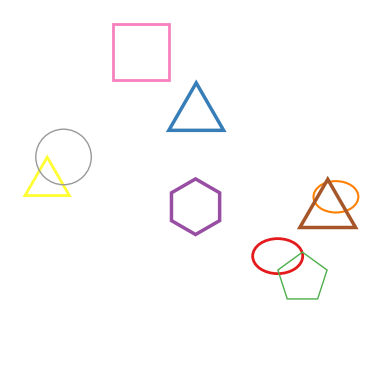[{"shape": "oval", "thickness": 2, "radius": 0.32, "center": [0.721, 0.335]}, {"shape": "triangle", "thickness": 2.5, "radius": 0.41, "center": [0.51, 0.703]}, {"shape": "pentagon", "thickness": 1, "radius": 0.34, "center": [0.786, 0.278]}, {"shape": "hexagon", "thickness": 2.5, "radius": 0.36, "center": [0.508, 0.463]}, {"shape": "oval", "thickness": 1.5, "radius": 0.29, "center": [0.873, 0.489]}, {"shape": "triangle", "thickness": 2, "radius": 0.33, "center": [0.123, 0.525]}, {"shape": "triangle", "thickness": 2.5, "radius": 0.42, "center": [0.851, 0.451]}, {"shape": "square", "thickness": 2, "radius": 0.37, "center": [0.366, 0.865]}, {"shape": "circle", "thickness": 1, "radius": 0.36, "center": [0.165, 0.592]}]